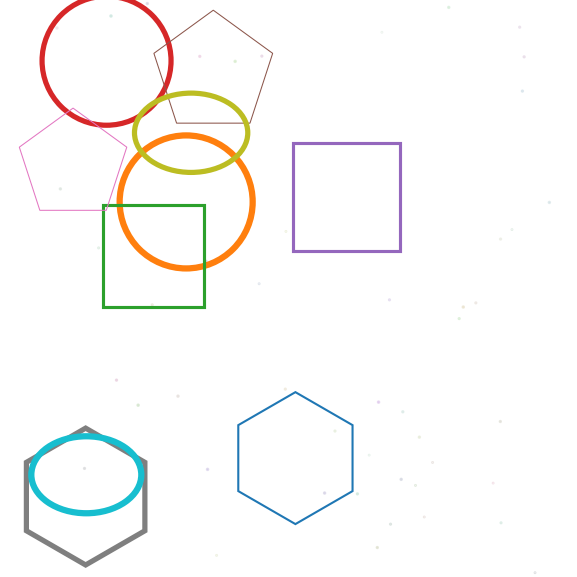[{"shape": "hexagon", "thickness": 1, "radius": 0.57, "center": [0.512, 0.206]}, {"shape": "circle", "thickness": 3, "radius": 0.58, "center": [0.322, 0.649]}, {"shape": "square", "thickness": 1.5, "radius": 0.44, "center": [0.266, 0.555]}, {"shape": "circle", "thickness": 2.5, "radius": 0.56, "center": [0.185, 0.894]}, {"shape": "square", "thickness": 1.5, "radius": 0.47, "center": [0.6, 0.658]}, {"shape": "pentagon", "thickness": 0.5, "radius": 0.54, "center": [0.369, 0.873]}, {"shape": "pentagon", "thickness": 0.5, "radius": 0.49, "center": [0.126, 0.714]}, {"shape": "hexagon", "thickness": 2.5, "radius": 0.59, "center": [0.148, 0.139]}, {"shape": "oval", "thickness": 2.5, "radius": 0.49, "center": [0.331, 0.769]}, {"shape": "oval", "thickness": 3, "radius": 0.48, "center": [0.149, 0.177]}]